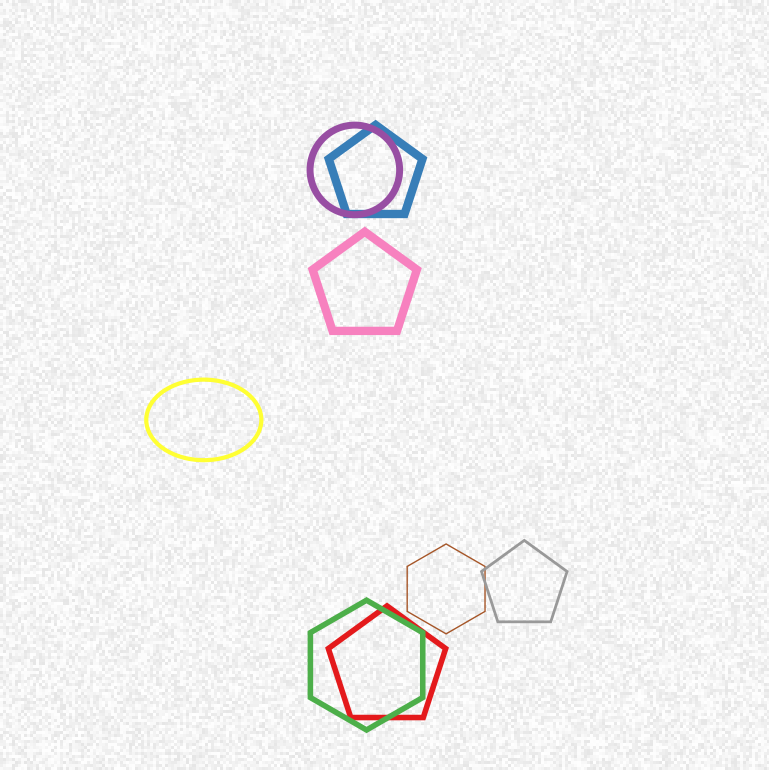[{"shape": "pentagon", "thickness": 2, "radius": 0.4, "center": [0.503, 0.133]}, {"shape": "pentagon", "thickness": 3, "radius": 0.32, "center": [0.488, 0.774]}, {"shape": "hexagon", "thickness": 2, "radius": 0.42, "center": [0.476, 0.136]}, {"shape": "circle", "thickness": 2.5, "radius": 0.29, "center": [0.461, 0.779]}, {"shape": "oval", "thickness": 1.5, "radius": 0.37, "center": [0.265, 0.455]}, {"shape": "hexagon", "thickness": 0.5, "radius": 0.29, "center": [0.579, 0.235]}, {"shape": "pentagon", "thickness": 3, "radius": 0.36, "center": [0.474, 0.628]}, {"shape": "pentagon", "thickness": 1, "radius": 0.29, "center": [0.681, 0.24]}]